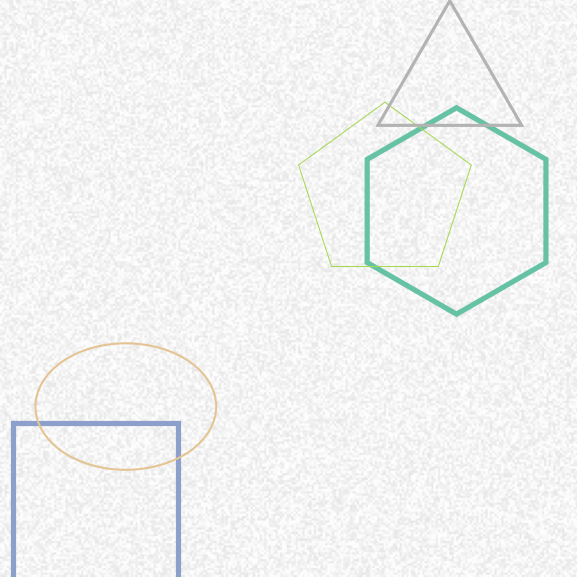[{"shape": "hexagon", "thickness": 2.5, "radius": 0.89, "center": [0.791, 0.634]}, {"shape": "square", "thickness": 2.5, "radius": 0.72, "center": [0.165, 0.123]}, {"shape": "pentagon", "thickness": 0.5, "radius": 0.79, "center": [0.667, 0.665]}, {"shape": "oval", "thickness": 1, "radius": 0.78, "center": [0.218, 0.295]}, {"shape": "triangle", "thickness": 1.5, "radius": 0.72, "center": [0.779, 0.854]}]